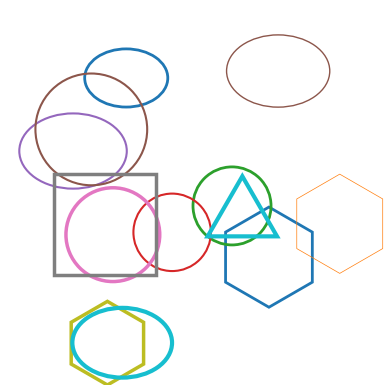[{"shape": "hexagon", "thickness": 2, "radius": 0.65, "center": [0.699, 0.332]}, {"shape": "oval", "thickness": 2, "radius": 0.54, "center": [0.328, 0.797]}, {"shape": "hexagon", "thickness": 0.5, "radius": 0.64, "center": [0.882, 0.419]}, {"shape": "circle", "thickness": 2, "radius": 0.51, "center": [0.603, 0.465]}, {"shape": "circle", "thickness": 1.5, "radius": 0.5, "center": [0.447, 0.397]}, {"shape": "oval", "thickness": 1.5, "radius": 0.7, "center": [0.19, 0.608]}, {"shape": "circle", "thickness": 1.5, "radius": 0.73, "center": [0.237, 0.664]}, {"shape": "oval", "thickness": 1, "radius": 0.67, "center": [0.723, 0.816]}, {"shape": "circle", "thickness": 2.5, "radius": 0.61, "center": [0.293, 0.39]}, {"shape": "square", "thickness": 2.5, "radius": 0.66, "center": [0.273, 0.418]}, {"shape": "hexagon", "thickness": 2.5, "radius": 0.54, "center": [0.279, 0.109]}, {"shape": "triangle", "thickness": 3, "radius": 0.52, "center": [0.629, 0.438]}, {"shape": "oval", "thickness": 3, "radius": 0.65, "center": [0.317, 0.11]}]